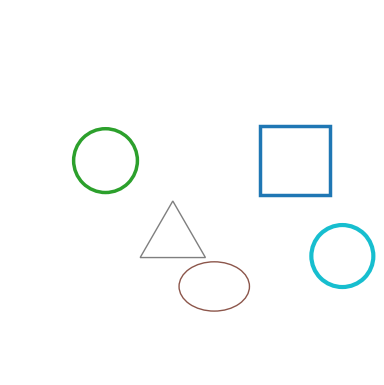[{"shape": "square", "thickness": 2.5, "radius": 0.45, "center": [0.766, 0.584]}, {"shape": "circle", "thickness": 2.5, "radius": 0.41, "center": [0.274, 0.583]}, {"shape": "oval", "thickness": 1, "radius": 0.46, "center": [0.557, 0.256]}, {"shape": "triangle", "thickness": 1, "radius": 0.49, "center": [0.449, 0.38]}, {"shape": "circle", "thickness": 3, "radius": 0.4, "center": [0.889, 0.335]}]